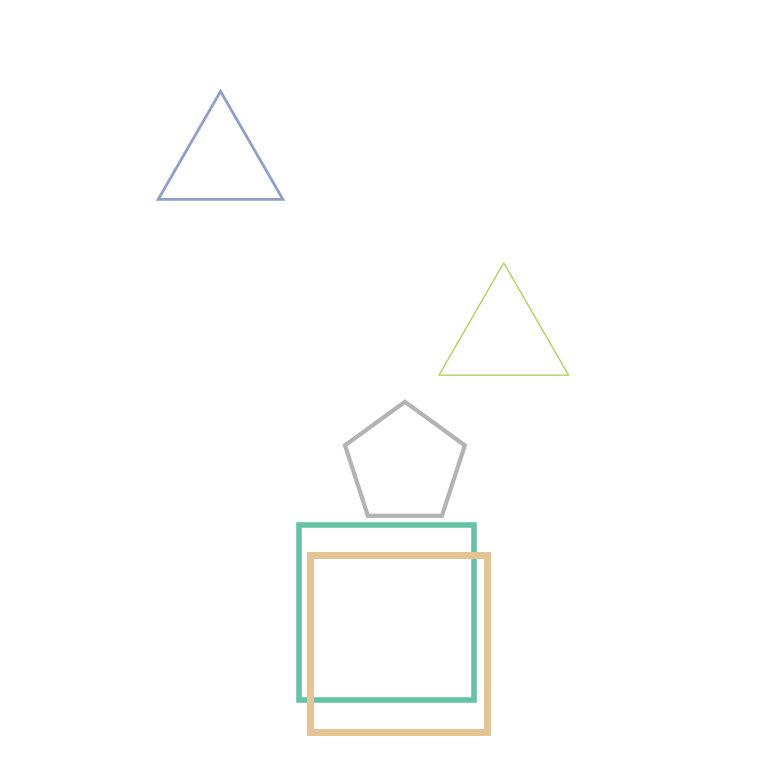[{"shape": "square", "thickness": 2, "radius": 0.57, "center": [0.502, 0.205]}, {"shape": "triangle", "thickness": 1, "radius": 0.47, "center": [0.286, 0.788]}, {"shape": "triangle", "thickness": 0.5, "radius": 0.49, "center": [0.654, 0.561]}, {"shape": "square", "thickness": 2.5, "radius": 0.57, "center": [0.517, 0.165]}, {"shape": "pentagon", "thickness": 1.5, "radius": 0.41, "center": [0.526, 0.396]}]